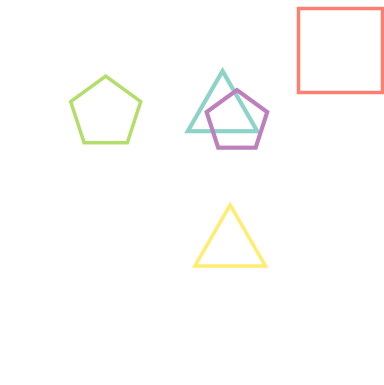[{"shape": "triangle", "thickness": 3, "radius": 0.52, "center": [0.578, 0.711]}, {"shape": "square", "thickness": 2.5, "radius": 0.55, "center": [0.884, 0.87]}, {"shape": "pentagon", "thickness": 2.5, "radius": 0.48, "center": [0.275, 0.707]}, {"shape": "pentagon", "thickness": 3, "radius": 0.41, "center": [0.615, 0.683]}, {"shape": "triangle", "thickness": 2.5, "radius": 0.53, "center": [0.598, 0.362]}]